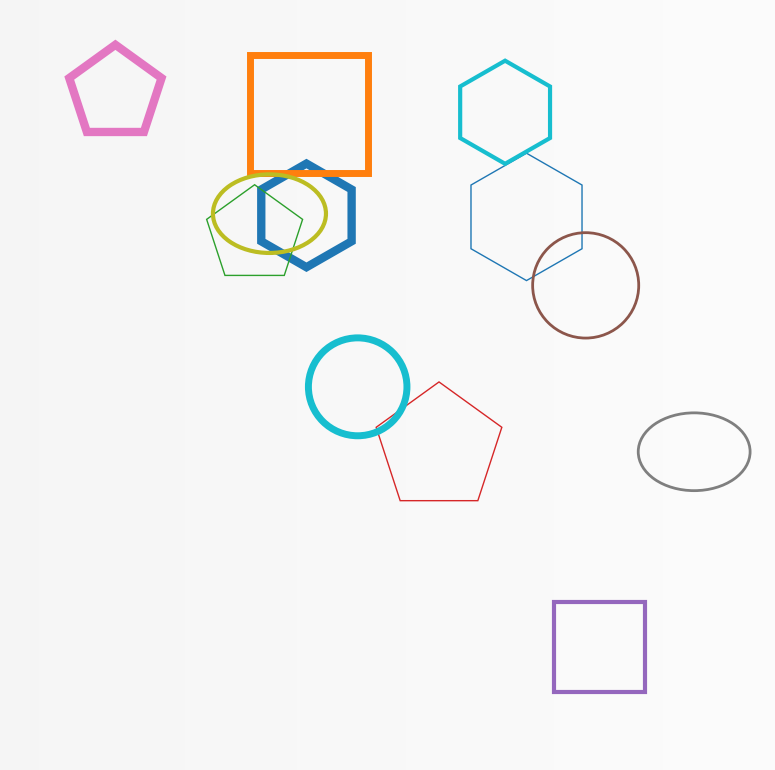[{"shape": "hexagon", "thickness": 0.5, "radius": 0.41, "center": [0.679, 0.718]}, {"shape": "hexagon", "thickness": 3, "radius": 0.34, "center": [0.395, 0.72]}, {"shape": "square", "thickness": 2.5, "radius": 0.38, "center": [0.399, 0.852]}, {"shape": "pentagon", "thickness": 0.5, "radius": 0.33, "center": [0.329, 0.695]}, {"shape": "pentagon", "thickness": 0.5, "radius": 0.43, "center": [0.566, 0.419]}, {"shape": "square", "thickness": 1.5, "radius": 0.29, "center": [0.774, 0.16]}, {"shape": "circle", "thickness": 1, "radius": 0.34, "center": [0.756, 0.629]}, {"shape": "pentagon", "thickness": 3, "radius": 0.31, "center": [0.149, 0.879]}, {"shape": "oval", "thickness": 1, "radius": 0.36, "center": [0.896, 0.413]}, {"shape": "oval", "thickness": 1.5, "radius": 0.36, "center": [0.348, 0.723]}, {"shape": "circle", "thickness": 2.5, "radius": 0.32, "center": [0.462, 0.498]}, {"shape": "hexagon", "thickness": 1.5, "radius": 0.33, "center": [0.652, 0.854]}]